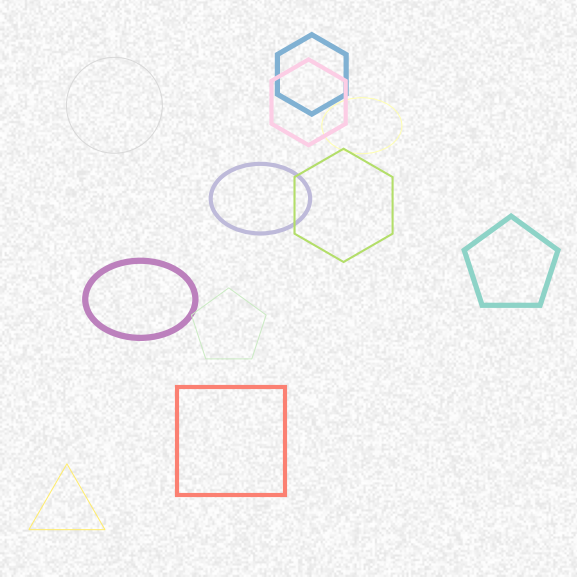[{"shape": "pentagon", "thickness": 2.5, "radius": 0.43, "center": [0.885, 0.54]}, {"shape": "oval", "thickness": 0.5, "radius": 0.35, "center": [0.627, 0.781]}, {"shape": "oval", "thickness": 2, "radius": 0.43, "center": [0.451, 0.655]}, {"shape": "square", "thickness": 2, "radius": 0.47, "center": [0.4, 0.236]}, {"shape": "hexagon", "thickness": 2.5, "radius": 0.34, "center": [0.54, 0.87]}, {"shape": "hexagon", "thickness": 1, "radius": 0.49, "center": [0.595, 0.644]}, {"shape": "hexagon", "thickness": 2, "radius": 0.37, "center": [0.534, 0.822]}, {"shape": "circle", "thickness": 0.5, "radius": 0.42, "center": [0.198, 0.817]}, {"shape": "oval", "thickness": 3, "radius": 0.48, "center": [0.243, 0.481]}, {"shape": "pentagon", "thickness": 0.5, "radius": 0.34, "center": [0.396, 0.433]}, {"shape": "triangle", "thickness": 0.5, "radius": 0.38, "center": [0.116, 0.12]}]